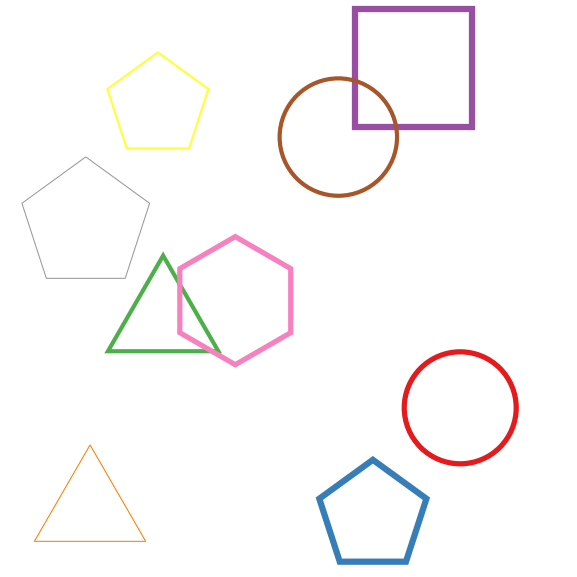[{"shape": "circle", "thickness": 2.5, "radius": 0.48, "center": [0.797, 0.293]}, {"shape": "pentagon", "thickness": 3, "radius": 0.49, "center": [0.646, 0.105]}, {"shape": "triangle", "thickness": 2, "radius": 0.55, "center": [0.282, 0.446]}, {"shape": "square", "thickness": 3, "radius": 0.51, "center": [0.716, 0.882]}, {"shape": "triangle", "thickness": 0.5, "radius": 0.56, "center": [0.156, 0.117]}, {"shape": "pentagon", "thickness": 1, "radius": 0.46, "center": [0.273, 0.817]}, {"shape": "circle", "thickness": 2, "radius": 0.51, "center": [0.586, 0.762]}, {"shape": "hexagon", "thickness": 2.5, "radius": 0.55, "center": [0.407, 0.479]}, {"shape": "pentagon", "thickness": 0.5, "radius": 0.58, "center": [0.149, 0.611]}]